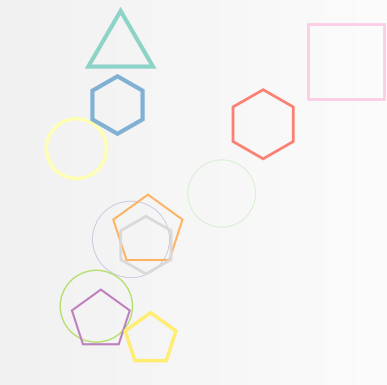[{"shape": "triangle", "thickness": 3, "radius": 0.48, "center": [0.311, 0.875]}, {"shape": "circle", "thickness": 2.5, "radius": 0.39, "center": [0.197, 0.614]}, {"shape": "circle", "thickness": 0.5, "radius": 0.5, "center": [0.338, 0.378]}, {"shape": "hexagon", "thickness": 2, "radius": 0.45, "center": [0.679, 0.677]}, {"shape": "hexagon", "thickness": 3, "radius": 0.37, "center": [0.303, 0.727]}, {"shape": "pentagon", "thickness": 1.5, "radius": 0.47, "center": [0.382, 0.401]}, {"shape": "circle", "thickness": 1, "radius": 0.47, "center": [0.249, 0.205]}, {"shape": "square", "thickness": 2, "radius": 0.49, "center": [0.892, 0.841]}, {"shape": "hexagon", "thickness": 2, "radius": 0.37, "center": [0.377, 0.363]}, {"shape": "pentagon", "thickness": 1.5, "radius": 0.39, "center": [0.26, 0.169]}, {"shape": "circle", "thickness": 0.5, "radius": 0.44, "center": [0.572, 0.497]}, {"shape": "pentagon", "thickness": 2.5, "radius": 0.34, "center": [0.389, 0.119]}]